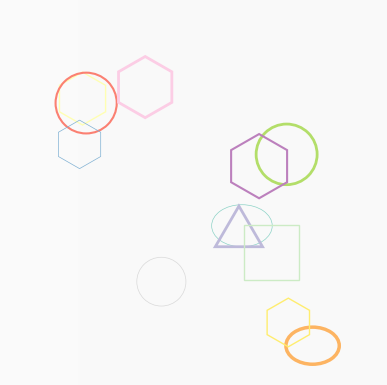[{"shape": "oval", "thickness": 0.5, "radius": 0.39, "center": [0.624, 0.414]}, {"shape": "hexagon", "thickness": 1, "radius": 0.34, "center": [0.213, 0.744]}, {"shape": "triangle", "thickness": 2, "radius": 0.35, "center": [0.617, 0.394]}, {"shape": "circle", "thickness": 1.5, "radius": 0.39, "center": [0.222, 0.732]}, {"shape": "hexagon", "thickness": 0.5, "radius": 0.31, "center": [0.205, 0.625]}, {"shape": "oval", "thickness": 2.5, "radius": 0.34, "center": [0.807, 0.102]}, {"shape": "circle", "thickness": 2, "radius": 0.39, "center": [0.74, 0.599]}, {"shape": "hexagon", "thickness": 2, "radius": 0.4, "center": [0.375, 0.774]}, {"shape": "circle", "thickness": 0.5, "radius": 0.32, "center": [0.416, 0.268]}, {"shape": "hexagon", "thickness": 1.5, "radius": 0.42, "center": [0.669, 0.568]}, {"shape": "square", "thickness": 1, "radius": 0.36, "center": [0.701, 0.344]}, {"shape": "hexagon", "thickness": 1, "radius": 0.32, "center": [0.744, 0.162]}]